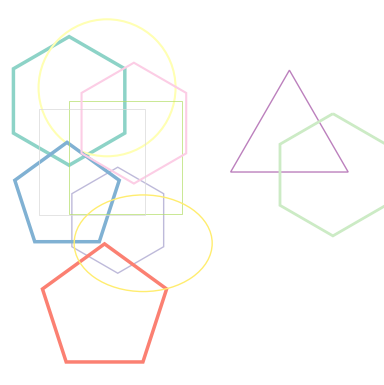[{"shape": "hexagon", "thickness": 2.5, "radius": 0.84, "center": [0.18, 0.738]}, {"shape": "circle", "thickness": 1.5, "radius": 0.89, "center": [0.278, 0.772]}, {"shape": "hexagon", "thickness": 1, "radius": 0.69, "center": [0.306, 0.428]}, {"shape": "pentagon", "thickness": 2.5, "radius": 0.85, "center": [0.272, 0.197]}, {"shape": "pentagon", "thickness": 2.5, "radius": 0.71, "center": [0.174, 0.488]}, {"shape": "square", "thickness": 0.5, "radius": 0.73, "center": [0.326, 0.591]}, {"shape": "hexagon", "thickness": 1.5, "radius": 0.78, "center": [0.348, 0.68]}, {"shape": "square", "thickness": 0.5, "radius": 0.69, "center": [0.239, 0.58]}, {"shape": "triangle", "thickness": 1, "radius": 0.88, "center": [0.752, 0.641]}, {"shape": "hexagon", "thickness": 2, "radius": 0.79, "center": [0.865, 0.546]}, {"shape": "oval", "thickness": 1, "radius": 0.9, "center": [0.372, 0.368]}]